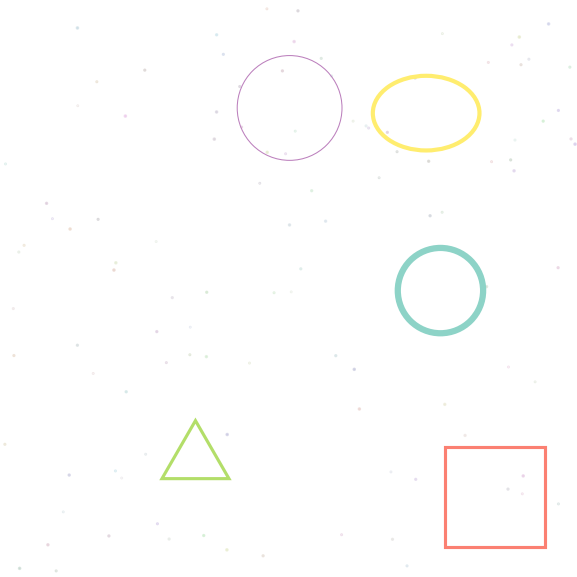[{"shape": "circle", "thickness": 3, "radius": 0.37, "center": [0.763, 0.496]}, {"shape": "square", "thickness": 1.5, "radius": 0.43, "center": [0.858, 0.139]}, {"shape": "triangle", "thickness": 1.5, "radius": 0.33, "center": [0.338, 0.204]}, {"shape": "circle", "thickness": 0.5, "radius": 0.45, "center": [0.501, 0.812]}, {"shape": "oval", "thickness": 2, "radius": 0.46, "center": [0.738, 0.803]}]